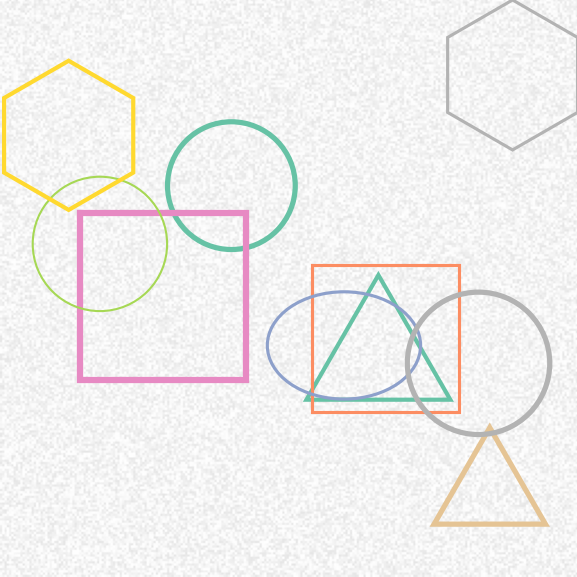[{"shape": "triangle", "thickness": 2, "radius": 0.72, "center": [0.655, 0.379]}, {"shape": "circle", "thickness": 2.5, "radius": 0.55, "center": [0.401, 0.678]}, {"shape": "square", "thickness": 1.5, "radius": 0.64, "center": [0.668, 0.413]}, {"shape": "oval", "thickness": 1.5, "radius": 0.66, "center": [0.596, 0.401]}, {"shape": "square", "thickness": 3, "radius": 0.72, "center": [0.282, 0.486]}, {"shape": "circle", "thickness": 1, "radius": 0.58, "center": [0.173, 0.577]}, {"shape": "hexagon", "thickness": 2, "radius": 0.65, "center": [0.119, 0.765]}, {"shape": "triangle", "thickness": 2.5, "radius": 0.56, "center": [0.848, 0.147]}, {"shape": "hexagon", "thickness": 1.5, "radius": 0.65, "center": [0.888, 0.869]}, {"shape": "circle", "thickness": 2.5, "radius": 0.62, "center": [0.829, 0.37]}]